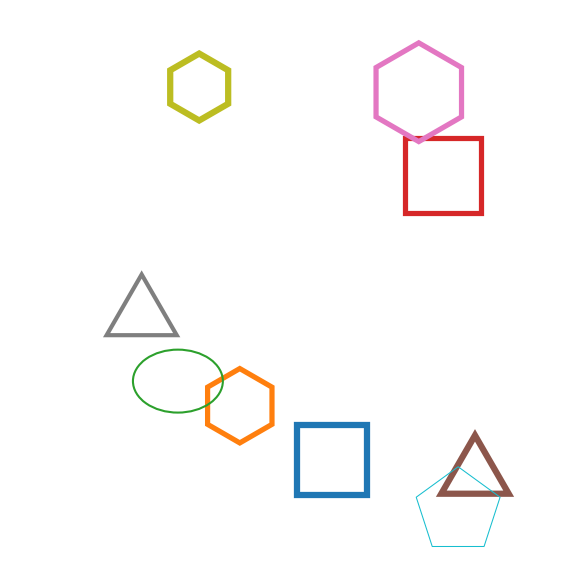[{"shape": "square", "thickness": 3, "radius": 0.3, "center": [0.575, 0.202]}, {"shape": "hexagon", "thickness": 2.5, "radius": 0.32, "center": [0.415, 0.297]}, {"shape": "oval", "thickness": 1, "radius": 0.39, "center": [0.308, 0.339]}, {"shape": "square", "thickness": 2.5, "radius": 0.33, "center": [0.767, 0.696]}, {"shape": "triangle", "thickness": 3, "radius": 0.34, "center": [0.823, 0.178]}, {"shape": "hexagon", "thickness": 2.5, "radius": 0.43, "center": [0.725, 0.839]}, {"shape": "triangle", "thickness": 2, "radius": 0.35, "center": [0.245, 0.454]}, {"shape": "hexagon", "thickness": 3, "radius": 0.29, "center": [0.345, 0.848]}, {"shape": "pentagon", "thickness": 0.5, "radius": 0.38, "center": [0.793, 0.115]}]